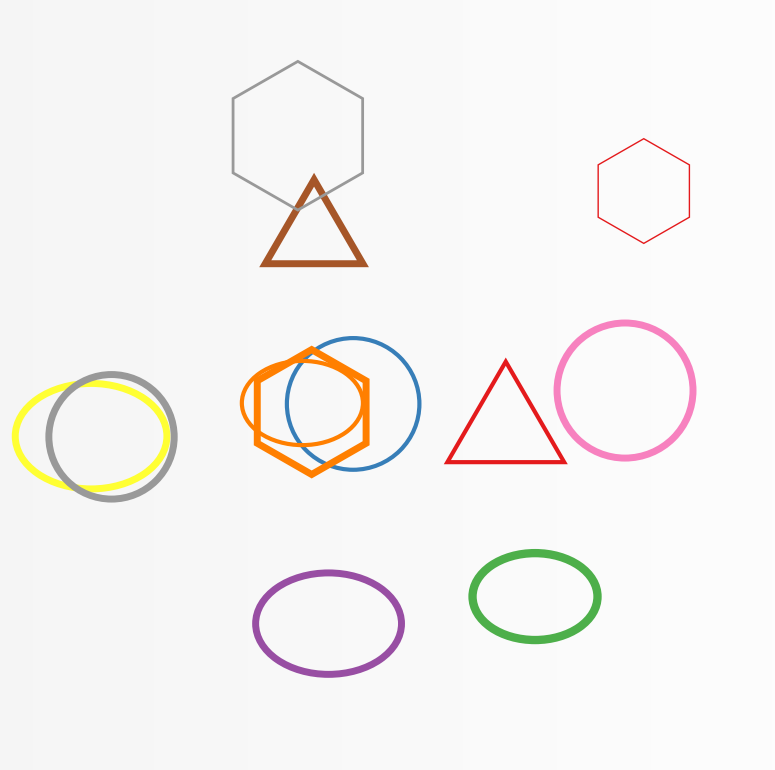[{"shape": "hexagon", "thickness": 0.5, "radius": 0.34, "center": [0.831, 0.752]}, {"shape": "triangle", "thickness": 1.5, "radius": 0.44, "center": [0.653, 0.443]}, {"shape": "circle", "thickness": 1.5, "radius": 0.43, "center": [0.456, 0.475]}, {"shape": "oval", "thickness": 3, "radius": 0.4, "center": [0.69, 0.225]}, {"shape": "oval", "thickness": 2.5, "radius": 0.47, "center": [0.424, 0.19]}, {"shape": "hexagon", "thickness": 2.5, "radius": 0.41, "center": [0.402, 0.465]}, {"shape": "oval", "thickness": 1.5, "radius": 0.39, "center": [0.39, 0.477]}, {"shape": "oval", "thickness": 2.5, "radius": 0.49, "center": [0.118, 0.434]}, {"shape": "triangle", "thickness": 2.5, "radius": 0.36, "center": [0.405, 0.694]}, {"shape": "circle", "thickness": 2.5, "radius": 0.44, "center": [0.806, 0.493]}, {"shape": "circle", "thickness": 2.5, "radius": 0.4, "center": [0.144, 0.433]}, {"shape": "hexagon", "thickness": 1, "radius": 0.48, "center": [0.384, 0.824]}]